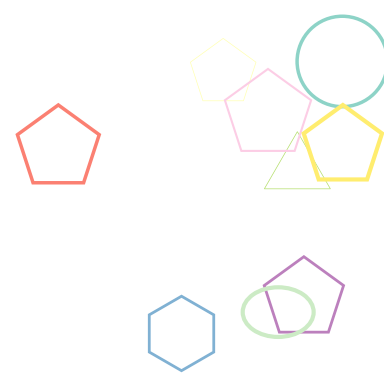[{"shape": "circle", "thickness": 2.5, "radius": 0.59, "center": [0.889, 0.84]}, {"shape": "pentagon", "thickness": 0.5, "radius": 0.45, "center": [0.58, 0.811]}, {"shape": "pentagon", "thickness": 2.5, "radius": 0.56, "center": [0.152, 0.616]}, {"shape": "hexagon", "thickness": 2, "radius": 0.48, "center": [0.471, 0.134]}, {"shape": "triangle", "thickness": 0.5, "radius": 0.5, "center": [0.772, 0.559]}, {"shape": "pentagon", "thickness": 1.5, "radius": 0.59, "center": [0.696, 0.703]}, {"shape": "pentagon", "thickness": 2, "radius": 0.54, "center": [0.789, 0.225]}, {"shape": "oval", "thickness": 3, "radius": 0.46, "center": [0.723, 0.189]}, {"shape": "pentagon", "thickness": 3, "radius": 0.53, "center": [0.891, 0.62]}]